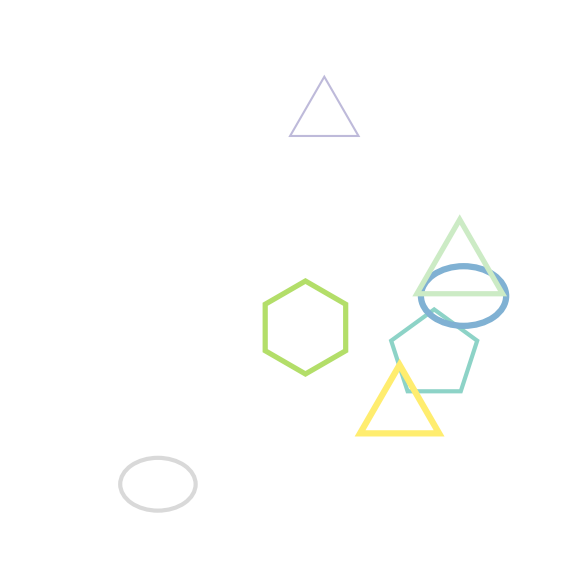[{"shape": "pentagon", "thickness": 2, "radius": 0.39, "center": [0.752, 0.385]}, {"shape": "triangle", "thickness": 1, "radius": 0.34, "center": [0.562, 0.798]}, {"shape": "oval", "thickness": 3, "radius": 0.37, "center": [0.803, 0.487]}, {"shape": "hexagon", "thickness": 2.5, "radius": 0.4, "center": [0.529, 0.432]}, {"shape": "oval", "thickness": 2, "radius": 0.33, "center": [0.273, 0.161]}, {"shape": "triangle", "thickness": 2.5, "radius": 0.43, "center": [0.796, 0.533]}, {"shape": "triangle", "thickness": 3, "radius": 0.4, "center": [0.692, 0.288]}]